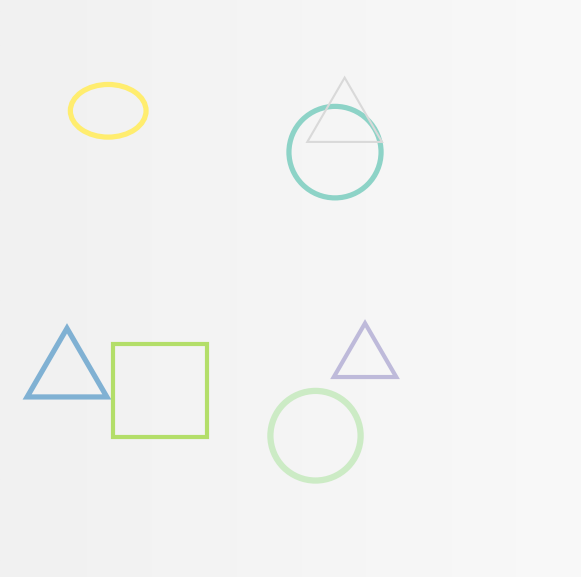[{"shape": "circle", "thickness": 2.5, "radius": 0.4, "center": [0.576, 0.736]}, {"shape": "triangle", "thickness": 2, "radius": 0.31, "center": [0.628, 0.377]}, {"shape": "triangle", "thickness": 2.5, "radius": 0.4, "center": [0.115, 0.351]}, {"shape": "square", "thickness": 2, "radius": 0.41, "center": [0.275, 0.323]}, {"shape": "triangle", "thickness": 1, "radius": 0.37, "center": [0.593, 0.79]}, {"shape": "circle", "thickness": 3, "radius": 0.39, "center": [0.543, 0.245]}, {"shape": "oval", "thickness": 2.5, "radius": 0.33, "center": [0.186, 0.807]}]